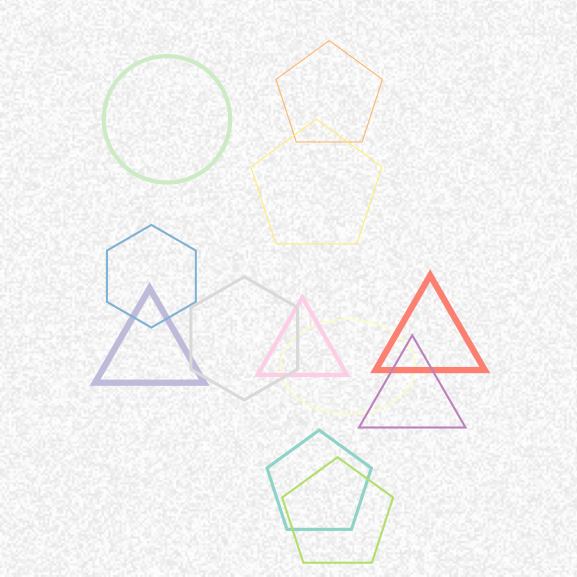[{"shape": "pentagon", "thickness": 1.5, "radius": 0.47, "center": [0.553, 0.159]}, {"shape": "oval", "thickness": 0.5, "radius": 0.58, "center": [0.602, 0.364]}, {"shape": "triangle", "thickness": 3, "radius": 0.55, "center": [0.259, 0.391]}, {"shape": "triangle", "thickness": 3, "radius": 0.55, "center": [0.745, 0.413]}, {"shape": "hexagon", "thickness": 1, "radius": 0.44, "center": [0.262, 0.521]}, {"shape": "pentagon", "thickness": 0.5, "radius": 0.48, "center": [0.57, 0.832]}, {"shape": "pentagon", "thickness": 1, "radius": 0.51, "center": [0.585, 0.106]}, {"shape": "triangle", "thickness": 2, "radius": 0.45, "center": [0.523, 0.395]}, {"shape": "hexagon", "thickness": 1.5, "radius": 0.53, "center": [0.423, 0.413]}, {"shape": "triangle", "thickness": 1, "radius": 0.53, "center": [0.714, 0.312]}, {"shape": "circle", "thickness": 2, "radius": 0.55, "center": [0.289, 0.793]}, {"shape": "pentagon", "thickness": 0.5, "radius": 0.6, "center": [0.548, 0.673]}]